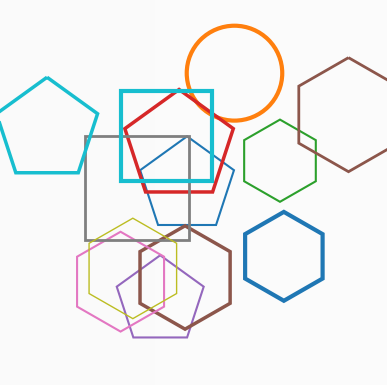[{"shape": "pentagon", "thickness": 1.5, "radius": 0.64, "center": [0.483, 0.519]}, {"shape": "hexagon", "thickness": 3, "radius": 0.58, "center": [0.733, 0.334]}, {"shape": "circle", "thickness": 3, "radius": 0.62, "center": [0.605, 0.81]}, {"shape": "hexagon", "thickness": 1.5, "radius": 0.53, "center": [0.723, 0.583]}, {"shape": "pentagon", "thickness": 2.5, "radius": 0.74, "center": [0.462, 0.62]}, {"shape": "pentagon", "thickness": 1.5, "radius": 0.59, "center": [0.413, 0.219]}, {"shape": "hexagon", "thickness": 2, "radius": 0.74, "center": [0.899, 0.702]}, {"shape": "hexagon", "thickness": 2.5, "radius": 0.67, "center": [0.478, 0.279]}, {"shape": "hexagon", "thickness": 1.5, "radius": 0.65, "center": [0.311, 0.268]}, {"shape": "square", "thickness": 2, "radius": 0.67, "center": [0.353, 0.512]}, {"shape": "hexagon", "thickness": 1, "radius": 0.65, "center": [0.343, 0.303]}, {"shape": "pentagon", "thickness": 2.5, "radius": 0.69, "center": [0.121, 0.662]}, {"shape": "square", "thickness": 3, "radius": 0.59, "center": [0.429, 0.646]}]